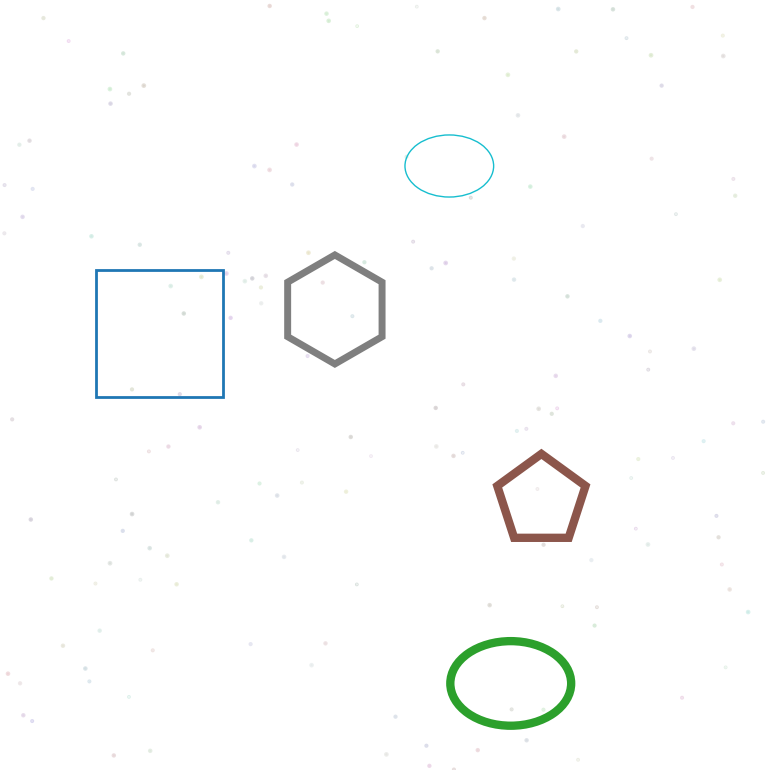[{"shape": "square", "thickness": 1, "radius": 0.41, "center": [0.207, 0.566]}, {"shape": "oval", "thickness": 3, "radius": 0.39, "center": [0.663, 0.112]}, {"shape": "pentagon", "thickness": 3, "radius": 0.3, "center": [0.703, 0.35]}, {"shape": "hexagon", "thickness": 2.5, "radius": 0.35, "center": [0.435, 0.598]}, {"shape": "oval", "thickness": 0.5, "radius": 0.29, "center": [0.584, 0.784]}]